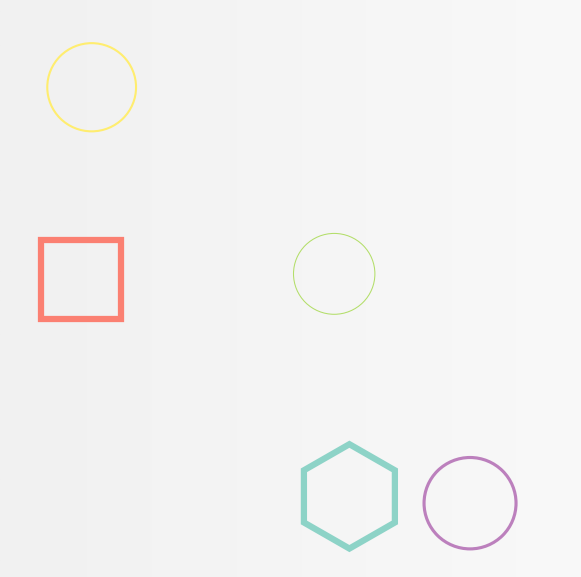[{"shape": "hexagon", "thickness": 3, "radius": 0.45, "center": [0.601, 0.14]}, {"shape": "square", "thickness": 3, "radius": 0.34, "center": [0.139, 0.515]}, {"shape": "circle", "thickness": 0.5, "radius": 0.35, "center": [0.575, 0.525]}, {"shape": "circle", "thickness": 1.5, "radius": 0.4, "center": [0.809, 0.128]}, {"shape": "circle", "thickness": 1, "radius": 0.38, "center": [0.158, 0.848]}]